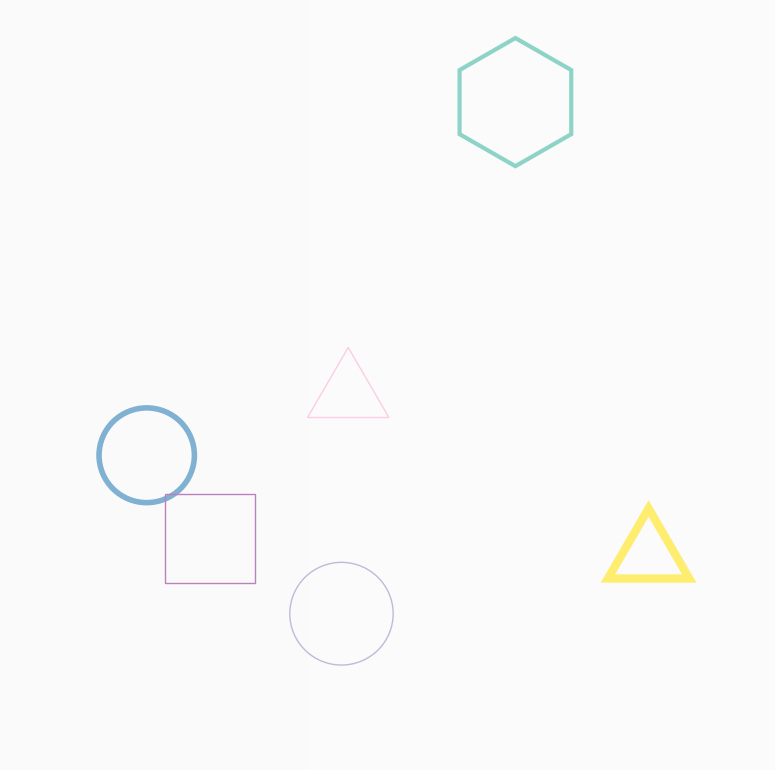[{"shape": "hexagon", "thickness": 1.5, "radius": 0.42, "center": [0.665, 0.867]}, {"shape": "circle", "thickness": 0.5, "radius": 0.33, "center": [0.441, 0.203]}, {"shape": "circle", "thickness": 2, "radius": 0.31, "center": [0.189, 0.409]}, {"shape": "triangle", "thickness": 0.5, "radius": 0.3, "center": [0.449, 0.488]}, {"shape": "square", "thickness": 0.5, "radius": 0.29, "center": [0.271, 0.3]}, {"shape": "triangle", "thickness": 3, "radius": 0.3, "center": [0.837, 0.279]}]